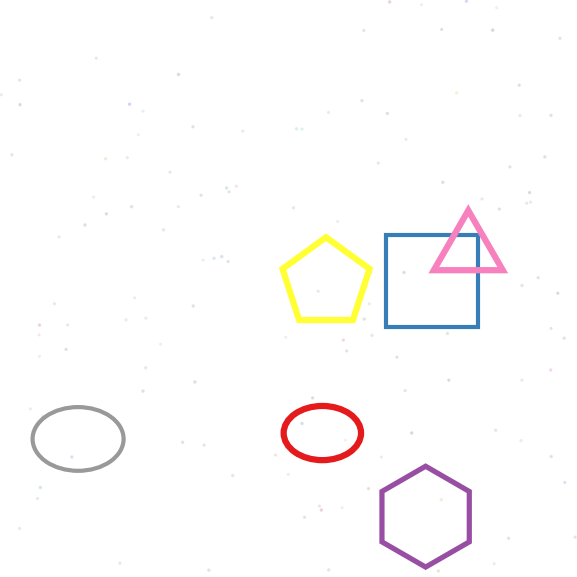[{"shape": "oval", "thickness": 3, "radius": 0.34, "center": [0.558, 0.249]}, {"shape": "square", "thickness": 2, "radius": 0.4, "center": [0.747, 0.512]}, {"shape": "hexagon", "thickness": 2.5, "radius": 0.44, "center": [0.737, 0.104]}, {"shape": "pentagon", "thickness": 3, "radius": 0.4, "center": [0.565, 0.509]}, {"shape": "triangle", "thickness": 3, "radius": 0.34, "center": [0.811, 0.566]}, {"shape": "oval", "thickness": 2, "radius": 0.39, "center": [0.135, 0.239]}]